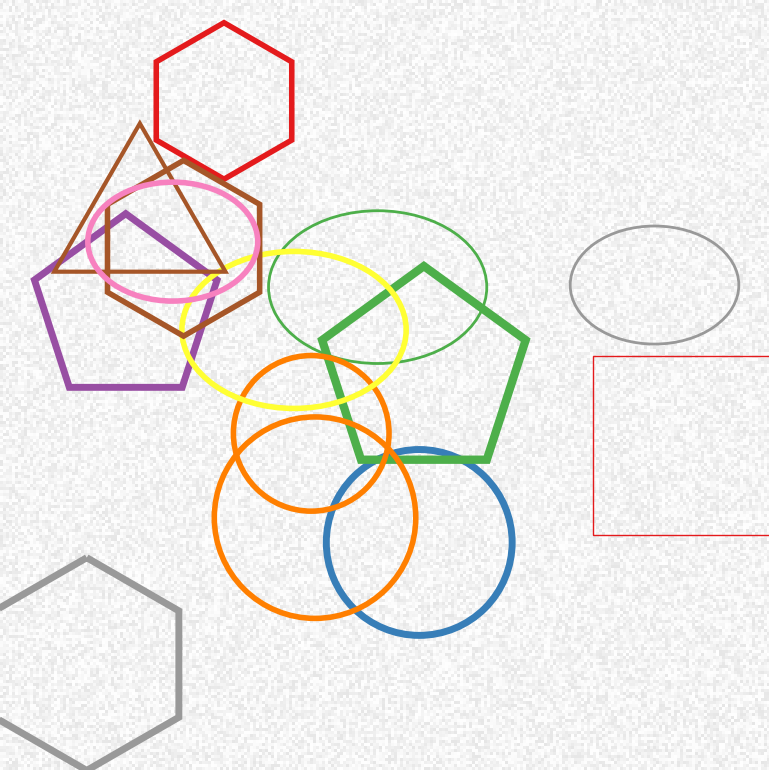[{"shape": "hexagon", "thickness": 2, "radius": 0.51, "center": [0.291, 0.869]}, {"shape": "square", "thickness": 0.5, "radius": 0.58, "center": [0.887, 0.421]}, {"shape": "circle", "thickness": 2.5, "radius": 0.6, "center": [0.544, 0.296]}, {"shape": "oval", "thickness": 1, "radius": 0.71, "center": [0.49, 0.627]}, {"shape": "pentagon", "thickness": 3, "radius": 0.69, "center": [0.551, 0.515]}, {"shape": "pentagon", "thickness": 2.5, "radius": 0.62, "center": [0.163, 0.598]}, {"shape": "circle", "thickness": 2, "radius": 0.51, "center": [0.404, 0.437]}, {"shape": "circle", "thickness": 2, "radius": 0.65, "center": [0.409, 0.328]}, {"shape": "oval", "thickness": 2, "radius": 0.73, "center": [0.382, 0.572]}, {"shape": "hexagon", "thickness": 2, "radius": 0.57, "center": [0.238, 0.678]}, {"shape": "triangle", "thickness": 1.5, "radius": 0.64, "center": [0.182, 0.711]}, {"shape": "oval", "thickness": 2, "radius": 0.55, "center": [0.224, 0.686]}, {"shape": "hexagon", "thickness": 2.5, "radius": 0.69, "center": [0.113, 0.138]}, {"shape": "oval", "thickness": 1, "radius": 0.55, "center": [0.85, 0.63]}]